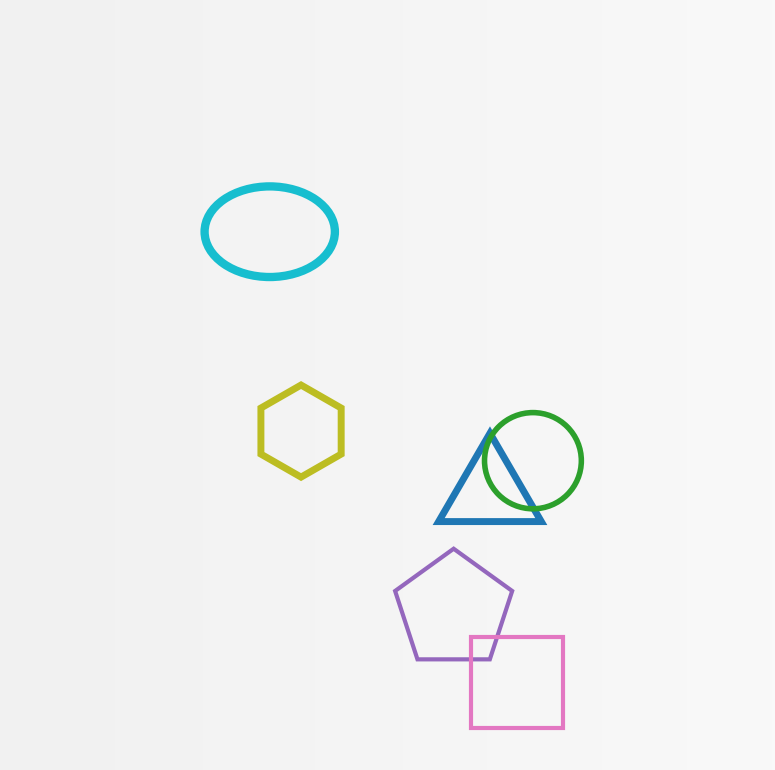[{"shape": "triangle", "thickness": 2.5, "radius": 0.38, "center": [0.632, 0.361]}, {"shape": "circle", "thickness": 2, "radius": 0.31, "center": [0.688, 0.402]}, {"shape": "pentagon", "thickness": 1.5, "radius": 0.4, "center": [0.585, 0.208]}, {"shape": "square", "thickness": 1.5, "radius": 0.3, "center": [0.667, 0.113]}, {"shape": "hexagon", "thickness": 2.5, "radius": 0.3, "center": [0.388, 0.44]}, {"shape": "oval", "thickness": 3, "radius": 0.42, "center": [0.348, 0.699]}]